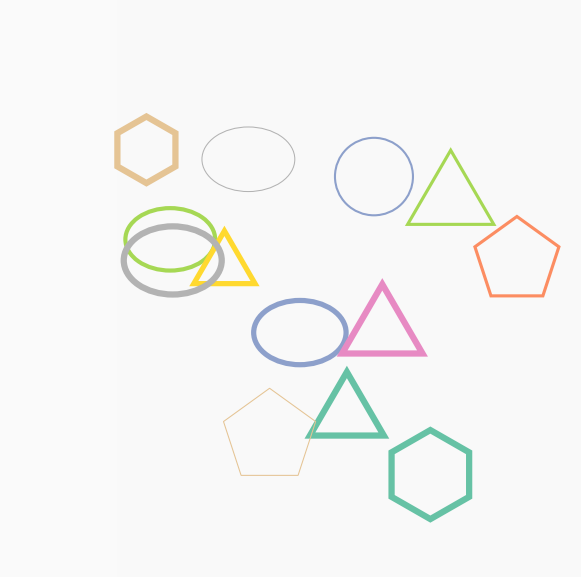[{"shape": "hexagon", "thickness": 3, "radius": 0.39, "center": [0.74, 0.177]}, {"shape": "triangle", "thickness": 3, "radius": 0.37, "center": [0.597, 0.282]}, {"shape": "pentagon", "thickness": 1.5, "radius": 0.38, "center": [0.889, 0.548]}, {"shape": "oval", "thickness": 2.5, "radius": 0.4, "center": [0.516, 0.423]}, {"shape": "circle", "thickness": 1, "radius": 0.34, "center": [0.643, 0.693]}, {"shape": "triangle", "thickness": 3, "radius": 0.4, "center": [0.658, 0.427]}, {"shape": "triangle", "thickness": 1.5, "radius": 0.43, "center": [0.775, 0.653]}, {"shape": "oval", "thickness": 2, "radius": 0.39, "center": [0.293, 0.585]}, {"shape": "triangle", "thickness": 2.5, "radius": 0.3, "center": [0.386, 0.538]}, {"shape": "hexagon", "thickness": 3, "radius": 0.29, "center": [0.252, 0.74]}, {"shape": "pentagon", "thickness": 0.5, "radius": 0.42, "center": [0.464, 0.243]}, {"shape": "oval", "thickness": 3, "radius": 0.42, "center": [0.297, 0.548]}, {"shape": "oval", "thickness": 0.5, "radius": 0.4, "center": [0.427, 0.723]}]